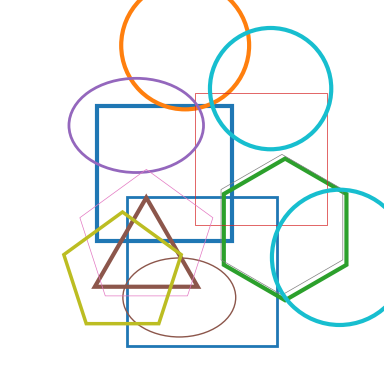[{"shape": "square", "thickness": 2, "radius": 0.97, "center": [0.524, 0.294]}, {"shape": "square", "thickness": 3, "radius": 0.88, "center": [0.428, 0.55]}, {"shape": "circle", "thickness": 3, "radius": 0.83, "center": [0.481, 0.882]}, {"shape": "hexagon", "thickness": 3, "radius": 0.92, "center": [0.741, 0.404]}, {"shape": "square", "thickness": 0.5, "radius": 0.86, "center": [0.679, 0.588]}, {"shape": "oval", "thickness": 2, "radius": 0.87, "center": [0.354, 0.674]}, {"shape": "triangle", "thickness": 3, "radius": 0.77, "center": [0.38, 0.332]}, {"shape": "oval", "thickness": 1, "radius": 0.73, "center": [0.466, 0.227]}, {"shape": "pentagon", "thickness": 0.5, "radius": 0.91, "center": [0.38, 0.378]}, {"shape": "hexagon", "thickness": 0.5, "radius": 0.91, "center": [0.732, 0.416]}, {"shape": "pentagon", "thickness": 2.5, "radius": 0.8, "center": [0.318, 0.289]}, {"shape": "circle", "thickness": 3, "radius": 0.79, "center": [0.703, 0.77]}, {"shape": "circle", "thickness": 3, "radius": 0.88, "center": [0.882, 0.332]}]